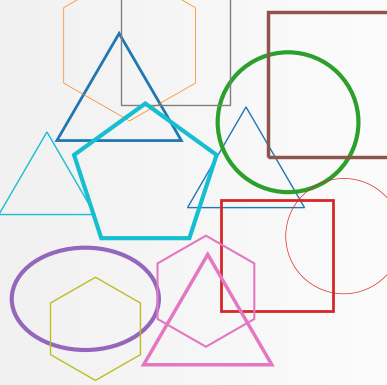[{"shape": "triangle", "thickness": 1, "radius": 0.87, "center": [0.635, 0.548]}, {"shape": "triangle", "thickness": 2, "radius": 0.93, "center": [0.307, 0.728]}, {"shape": "hexagon", "thickness": 0.5, "radius": 0.98, "center": [0.334, 0.882]}, {"shape": "circle", "thickness": 3, "radius": 0.91, "center": [0.743, 0.683]}, {"shape": "square", "thickness": 2, "radius": 0.72, "center": [0.715, 0.336]}, {"shape": "circle", "thickness": 0.5, "radius": 0.75, "center": [0.887, 0.387]}, {"shape": "oval", "thickness": 3, "radius": 0.95, "center": [0.22, 0.224]}, {"shape": "square", "thickness": 2.5, "radius": 0.94, "center": [0.881, 0.781]}, {"shape": "triangle", "thickness": 2.5, "radius": 0.96, "center": [0.536, 0.148]}, {"shape": "hexagon", "thickness": 1.5, "radius": 0.72, "center": [0.531, 0.244]}, {"shape": "square", "thickness": 1, "radius": 0.7, "center": [0.453, 0.867]}, {"shape": "hexagon", "thickness": 1, "radius": 0.67, "center": [0.246, 0.146]}, {"shape": "pentagon", "thickness": 3, "radius": 0.97, "center": [0.375, 0.538]}, {"shape": "triangle", "thickness": 1, "radius": 0.72, "center": [0.121, 0.514]}]